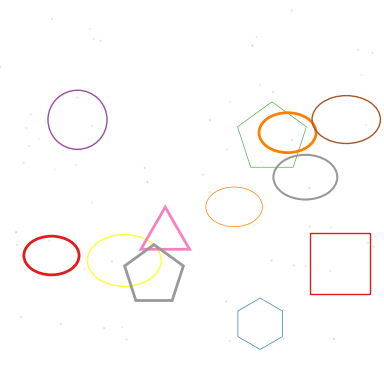[{"shape": "oval", "thickness": 2, "radius": 0.36, "center": [0.134, 0.336]}, {"shape": "square", "thickness": 1, "radius": 0.39, "center": [0.882, 0.316]}, {"shape": "hexagon", "thickness": 0.5, "radius": 0.33, "center": [0.676, 0.159]}, {"shape": "pentagon", "thickness": 0.5, "radius": 0.47, "center": [0.706, 0.642]}, {"shape": "circle", "thickness": 1, "radius": 0.38, "center": [0.201, 0.689]}, {"shape": "oval", "thickness": 0.5, "radius": 0.37, "center": [0.608, 0.463]}, {"shape": "oval", "thickness": 2, "radius": 0.37, "center": [0.747, 0.655]}, {"shape": "oval", "thickness": 1, "radius": 0.48, "center": [0.323, 0.324]}, {"shape": "oval", "thickness": 1, "radius": 0.44, "center": [0.899, 0.689]}, {"shape": "triangle", "thickness": 2, "radius": 0.36, "center": [0.429, 0.389]}, {"shape": "pentagon", "thickness": 2, "radius": 0.4, "center": [0.4, 0.284]}, {"shape": "oval", "thickness": 1.5, "radius": 0.41, "center": [0.793, 0.54]}]